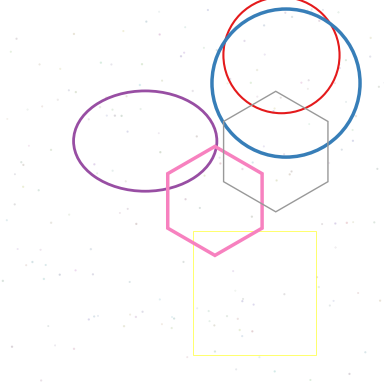[{"shape": "circle", "thickness": 1.5, "radius": 0.75, "center": [0.731, 0.857]}, {"shape": "circle", "thickness": 2.5, "radius": 0.96, "center": [0.743, 0.784]}, {"shape": "oval", "thickness": 2, "radius": 0.93, "center": [0.377, 0.634]}, {"shape": "square", "thickness": 0.5, "radius": 0.8, "center": [0.662, 0.239]}, {"shape": "hexagon", "thickness": 2.5, "radius": 0.71, "center": [0.558, 0.478]}, {"shape": "hexagon", "thickness": 1, "radius": 0.78, "center": [0.716, 0.606]}]